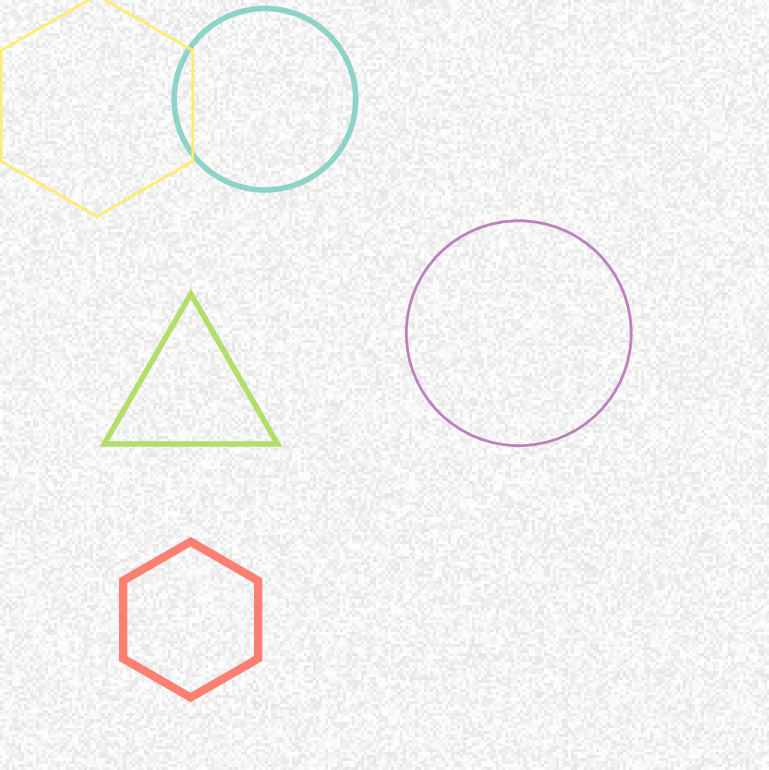[{"shape": "circle", "thickness": 2, "radius": 0.59, "center": [0.344, 0.871]}, {"shape": "hexagon", "thickness": 3, "radius": 0.51, "center": [0.248, 0.195]}, {"shape": "triangle", "thickness": 2, "radius": 0.65, "center": [0.248, 0.488]}, {"shape": "circle", "thickness": 1, "radius": 0.73, "center": [0.674, 0.567]}, {"shape": "hexagon", "thickness": 1, "radius": 0.72, "center": [0.126, 0.862]}]